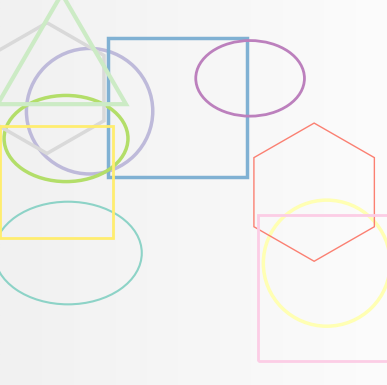[{"shape": "oval", "thickness": 1.5, "radius": 0.95, "center": [0.175, 0.343]}, {"shape": "circle", "thickness": 2.5, "radius": 0.82, "center": [0.843, 0.316]}, {"shape": "circle", "thickness": 2.5, "radius": 0.82, "center": [0.231, 0.711]}, {"shape": "hexagon", "thickness": 1, "radius": 0.9, "center": [0.811, 0.501]}, {"shape": "square", "thickness": 2.5, "radius": 0.9, "center": [0.458, 0.721]}, {"shape": "oval", "thickness": 2.5, "radius": 0.8, "center": [0.17, 0.64]}, {"shape": "square", "thickness": 2, "radius": 0.95, "center": [0.856, 0.252]}, {"shape": "hexagon", "thickness": 2.5, "radius": 0.85, "center": [0.121, 0.771]}, {"shape": "oval", "thickness": 2, "radius": 0.7, "center": [0.645, 0.796]}, {"shape": "triangle", "thickness": 3, "radius": 0.96, "center": [0.16, 0.825]}, {"shape": "square", "thickness": 2, "radius": 0.73, "center": [0.147, 0.527]}]